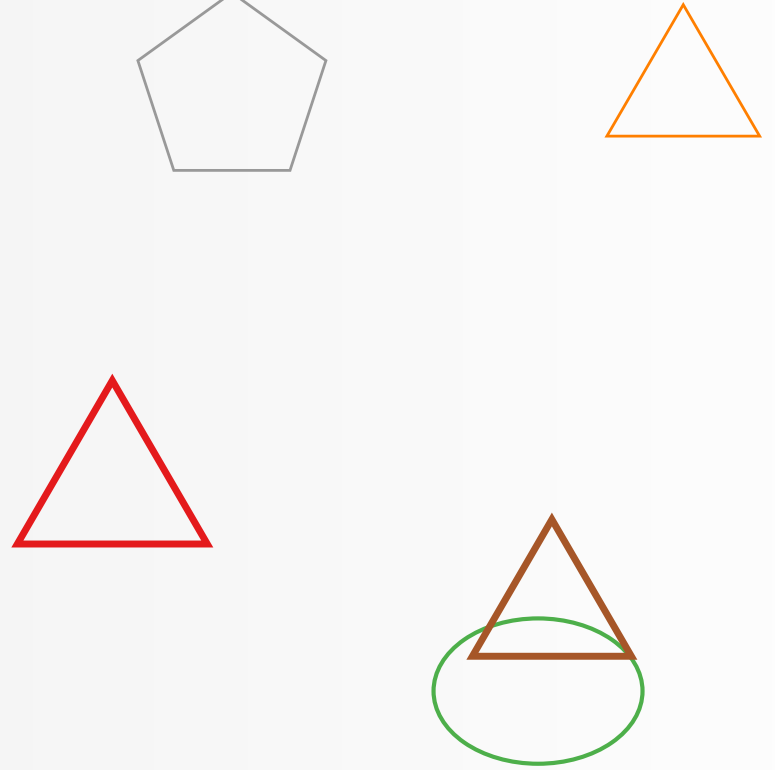[{"shape": "triangle", "thickness": 2.5, "radius": 0.71, "center": [0.145, 0.364]}, {"shape": "oval", "thickness": 1.5, "radius": 0.67, "center": [0.694, 0.102]}, {"shape": "triangle", "thickness": 1, "radius": 0.57, "center": [0.882, 0.88]}, {"shape": "triangle", "thickness": 2.5, "radius": 0.59, "center": [0.712, 0.207]}, {"shape": "pentagon", "thickness": 1, "radius": 0.64, "center": [0.299, 0.882]}]